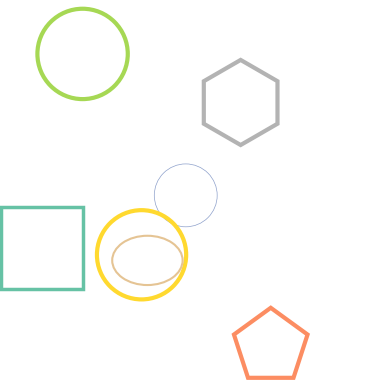[{"shape": "square", "thickness": 2.5, "radius": 0.53, "center": [0.109, 0.356]}, {"shape": "pentagon", "thickness": 3, "radius": 0.5, "center": [0.703, 0.1]}, {"shape": "circle", "thickness": 0.5, "radius": 0.41, "center": [0.482, 0.493]}, {"shape": "circle", "thickness": 3, "radius": 0.59, "center": [0.215, 0.86]}, {"shape": "circle", "thickness": 3, "radius": 0.58, "center": [0.368, 0.338]}, {"shape": "oval", "thickness": 1.5, "radius": 0.46, "center": [0.383, 0.324]}, {"shape": "hexagon", "thickness": 3, "radius": 0.55, "center": [0.625, 0.734]}]